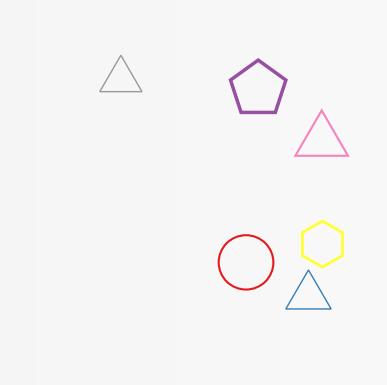[{"shape": "circle", "thickness": 1.5, "radius": 0.35, "center": [0.635, 0.319]}, {"shape": "triangle", "thickness": 1, "radius": 0.34, "center": [0.796, 0.231]}, {"shape": "pentagon", "thickness": 2.5, "radius": 0.38, "center": [0.666, 0.769]}, {"shape": "hexagon", "thickness": 2, "radius": 0.3, "center": [0.832, 0.366]}, {"shape": "triangle", "thickness": 1.5, "radius": 0.39, "center": [0.83, 0.635]}, {"shape": "triangle", "thickness": 1, "radius": 0.31, "center": [0.312, 0.793]}]